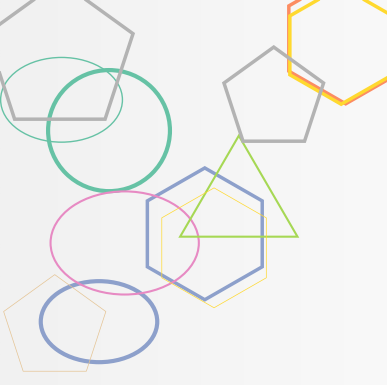[{"shape": "oval", "thickness": 1, "radius": 0.79, "center": [0.159, 0.741]}, {"shape": "circle", "thickness": 3, "radius": 0.79, "center": [0.281, 0.661]}, {"shape": "hexagon", "thickness": 2.5, "radius": 0.85, "center": [0.892, 0.9]}, {"shape": "hexagon", "thickness": 2.5, "radius": 0.86, "center": [0.528, 0.393]}, {"shape": "oval", "thickness": 3, "radius": 0.75, "center": [0.255, 0.164]}, {"shape": "oval", "thickness": 1.5, "radius": 0.96, "center": [0.322, 0.369]}, {"shape": "triangle", "thickness": 1.5, "radius": 0.87, "center": [0.616, 0.473]}, {"shape": "hexagon", "thickness": 0.5, "radius": 0.78, "center": [0.552, 0.356]}, {"shape": "hexagon", "thickness": 2.5, "radius": 0.76, "center": [0.88, 0.882]}, {"shape": "pentagon", "thickness": 0.5, "radius": 0.69, "center": [0.141, 0.148]}, {"shape": "pentagon", "thickness": 2.5, "radius": 0.68, "center": [0.706, 0.743]}, {"shape": "pentagon", "thickness": 2.5, "radius": 0.99, "center": [0.154, 0.851]}]